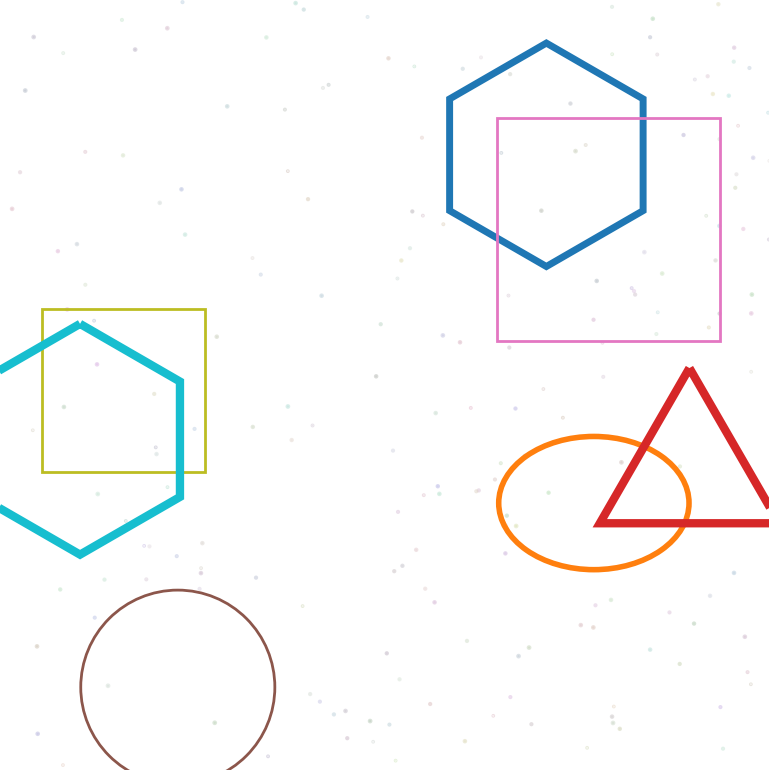[{"shape": "hexagon", "thickness": 2.5, "radius": 0.73, "center": [0.71, 0.799]}, {"shape": "oval", "thickness": 2, "radius": 0.62, "center": [0.771, 0.347]}, {"shape": "triangle", "thickness": 3, "radius": 0.67, "center": [0.895, 0.388]}, {"shape": "circle", "thickness": 1, "radius": 0.63, "center": [0.231, 0.108]}, {"shape": "square", "thickness": 1, "radius": 0.73, "center": [0.79, 0.702]}, {"shape": "square", "thickness": 1, "radius": 0.53, "center": [0.16, 0.493]}, {"shape": "hexagon", "thickness": 3, "radius": 0.75, "center": [0.104, 0.43]}]